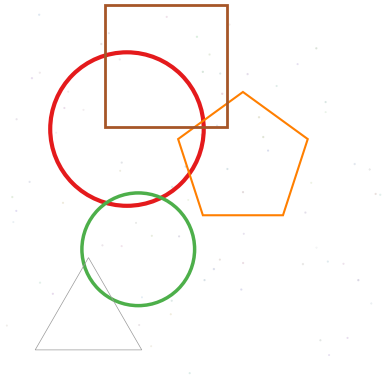[{"shape": "circle", "thickness": 3, "radius": 1.0, "center": [0.33, 0.665]}, {"shape": "circle", "thickness": 2.5, "radius": 0.73, "center": [0.359, 0.353]}, {"shape": "pentagon", "thickness": 1.5, "radius": 0.89, "center": [0.631, 0.584]}, {"shape": "square", "thickness": 2, "radius": 0.79, "center": [0.43, 0.827]}, {"shape": "triangle", "thickness": 0.5, "radius": 0.8, "center": [0.23, 0.171]}]